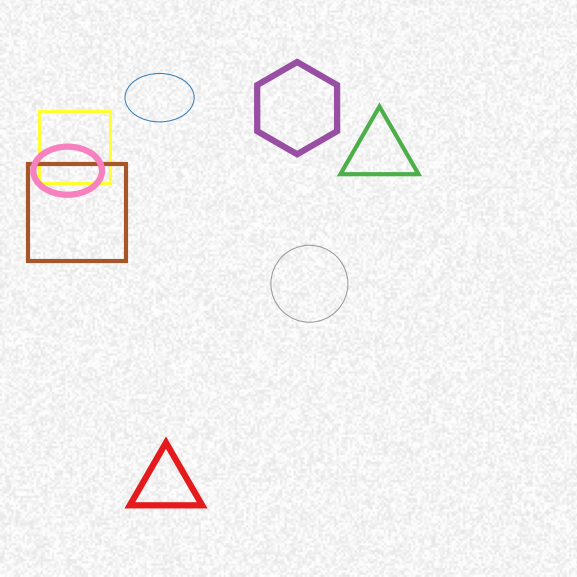[{"shape": "triangle", "thickness": 3, "radius": 0.36, "center": [0.287, 0.16]}, {"shape": "oval", "thickness": 0.5, "radius": 0.3, "center": [0.276, 0.83]}, {"shape": "triangle", "thickness": 2, "radius": 0.39, "center": [0.657, 0.737]}, {"shape": "hexagon", "thickness": 3, "radius": 0.4, "center": [0.515, 0.812]}, {"shape": "square", "thickness": 1.5, "radius": 0.31, "center": [0.129, 0.745]}, {"shape": "square", "thickness": 2, "radius": 0.42, "center": [0.133, 0.631]}, {"shape": "oval", "thickness": 3, "radius": 0.3, "center": [0.117, 0.704]}, {"shape": "circle", "thickness": 0.5, "radius": 0.33, "center": [0.536, 0.508]}]